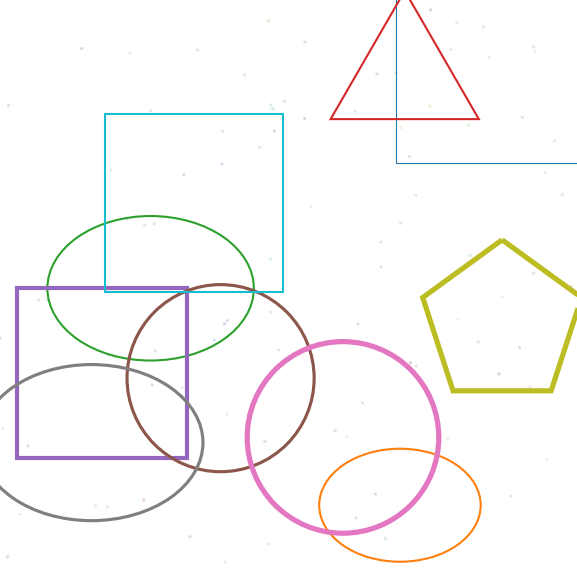[{"shape": "square", "thickness": 0.5, "radius": 0.8, "center": [0.846, 0.876]}, {"shape": "oval", "thickness": 1, "radius": 0.7, "center": [0.693, 0.124]}, {"shape": "oval", "thickness": 1, "radius": 0.89, "center": [0.261, 0.5]}, {"shape": "triangle", "thickness": 1, "radius": 0.74, "center": [0.701, 0.867]}, {"shape": "square", "thickness": 2, "radius": 0.74, "center": [0.176, 0.352]}, {"shape": "circle", "thickness": 1.5, "radius": 0.81, "center": [0.382, 0.344]}, {"shape": "circle", "thickness": 2.5, "radius": 0.83, "center": [0.594, 0.242]}, {"shape": "oval", "thickness": 1.5, "radius": 0.97, "center": [0.158, 0.233]}, {"shape": "pentagon", "thickness": 2.5, "radius": 0.72, "center": [0.869, 0.439]}, {"shape": "square", "thickness": 1, "radius": 0.77, "center": [0.337, 0.647]}]